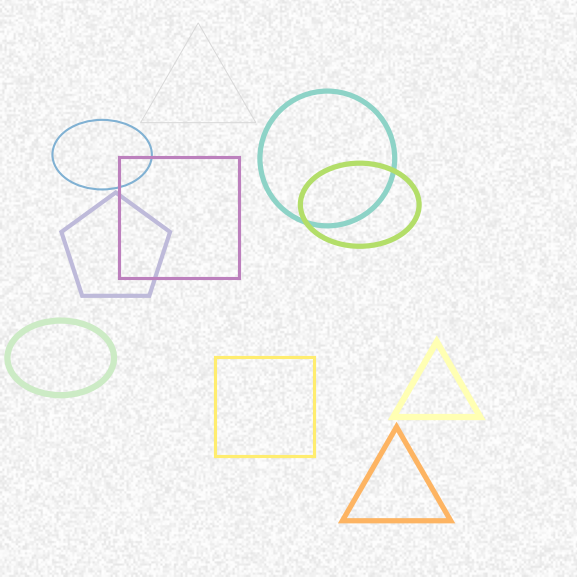[{"shape": "circle", "thickness": 2.5, "radius": 0.58, "center": [0.567, 0.725]}, {"shape": "triangle", "thickness": 3, "radius": 0.44, "center": [0.756, 0.321]}, {"shape": "pentagon", "thickness": 2, "radius": 0.49, "center": [0.2, 0.567]}, {"shape": "oval", "thickness": 1, "radius": 0.43, "center": [0.177, 0.731]}, {"shape": "triangle", "thickness": 2.5, "radius": 0.54, "center": [0.687, 0.152]}, {"shape": "oval", "thickness": 2.5, "radius": 0.51, "center": [0.623, 0.645]}, {"shape": "triangle", "thickness": 0.5, "radius": 0.58, "center": [0.343, 0.844]}, {"shape": "square", "thickness": 1.5, "radius": 0.52, "center": [0.31, 0.623]}, {"shape": "oval", "thickness": 3, "radius": 0.46, "center": [0.105, 0.379]}, {"shape": "square", "thickness": 1.5, "radius": 0.43, "center": [0.458, 0.295]}]